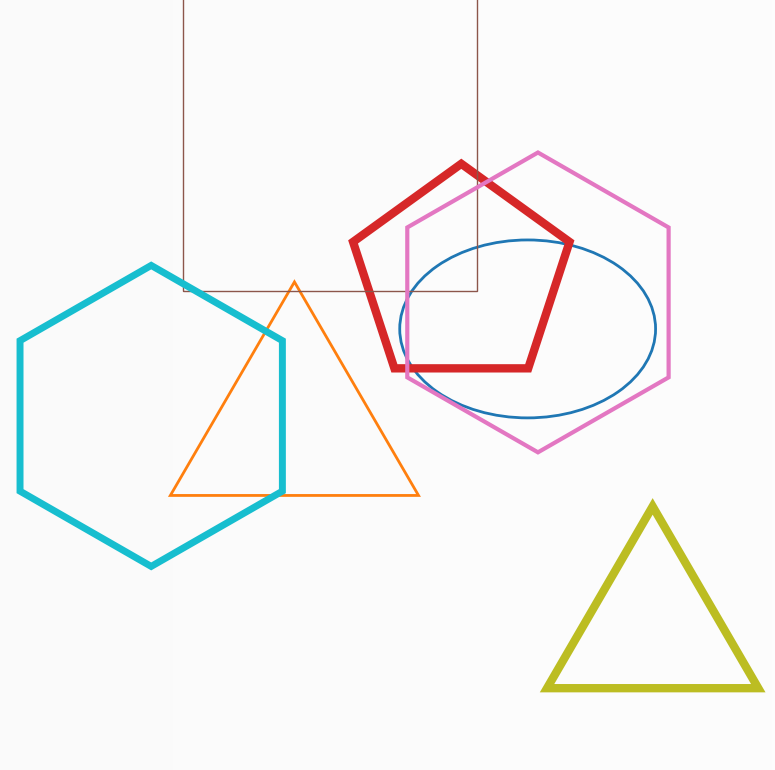[{"shape": "oval", "thickness": 1, "radius": 0.83, "center": [0.681, 0.573]}, {"shape": "triangle", "thickness": 1, "radius": 0.92, "center": [0.38, 0.449]}, {"shape": "pentagon", "thickness": 3, "radius": 0.73, "center": [0.595, 0.64]}, {"shape": "square", "thickness": 0.5, "radius": 0.95, "center": [0.425, 0.812]}, {"shape": "hexagon", "thickness": 1.5, "radius": 0.97, "center": [0.694, 0.607]}, {"shape": "triangle", "thickness": 3, "radius": 0.79, "center": [0.842, 0.185]}, {"shape": "hexagon", "thickness": 2.5, "radius": 0.98, "center": [0.195, 0.46]}]